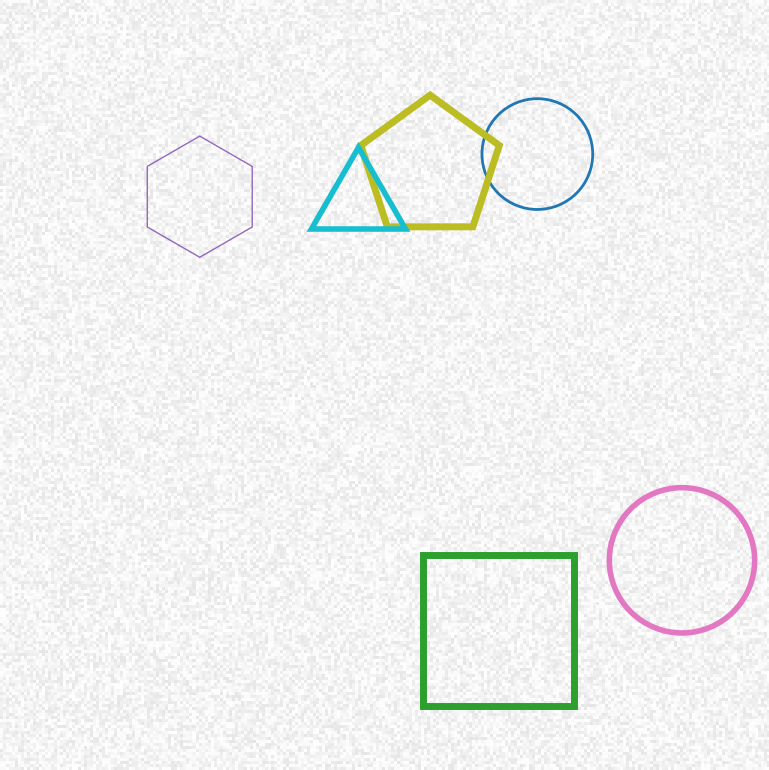[{"shape": "circle", "thickness": 1, "radius": 0.36, "center": [0.698, 0.8]}, {"shape": "square", "thickness": 2.5, "radius": 0.49, "center": [0.648, 0.181]}, {"shape": "hexagon", "thickness": 0.5, "radius": 0.39, "center": [0.259, 0.745]}, {"shape": "circle", "thickness": 2, "radius": 0.47, "center": [0.886, 0.272]}, {"shape": "pentagon", "thickness": 2.5, "radius": 0.47, "center": [0.559, 0.782]}, {"shape": "triangle", "thickness": 2, "radius": 0.35, "center": [0.466, 0.738]}]